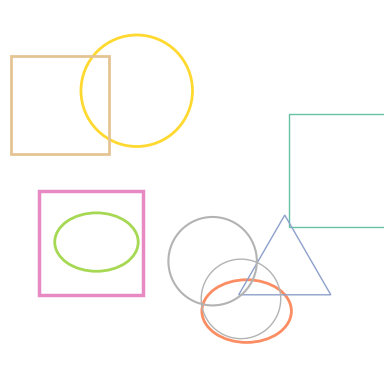[{"shape": "square", "thickness": 1, "radius": 0.73, "center": [0.897, 0.557]}, {"shape": "oval", "thickness": 2, "radius": 0.58, "center": [0.641, 0.192]}, {"shape": "triangle", "thickness": 1, "radius": 0.69, "center": [0.74, 0.303]}, {"shape": "square", "thickness": 2.5, "radius": 0.67, "center": [0.236, 0.369]}, {"shape": "oval", "thickness": 2, "radius": 0.54, "center": [0.251, 0.371]}, {"shape": "circle", "thickness": 2, "radius": 0.72, "center": [0.355, 0.764]}, {"shape": "square", "thickness": 2, "radius": 0.64, "center": [0.156, 0.728]}, {"shape": "circle", "thickness": 1, "radius": 0.52, "center": [0.626, 0.224]}, {"shape": "circle", "thickness": 1.5, "radius": 0.57, "center": [0.552, 0.322]}]